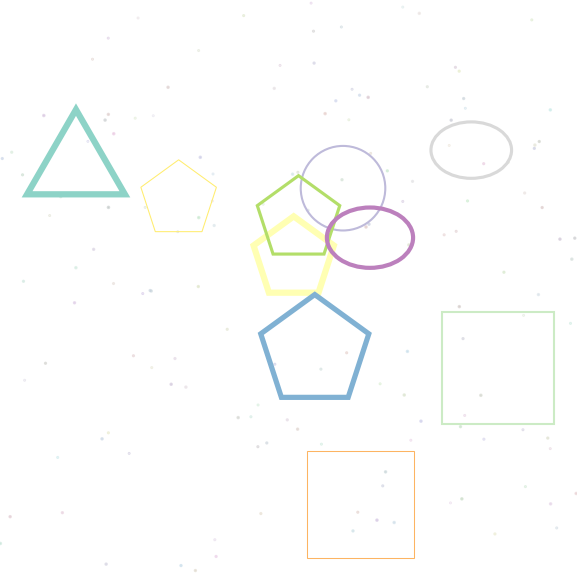[{"shape": "triangle", "thickness": 3, "radius": 0.49, "center": [0.132, 0.712]}, {"shape": "pentagon", "thickness": 3, "radius": 0.37, "center": [0.509, 0.551]}, {"shape": "circle", "thickness": 1, "radius": 0.37, "center": [0.594, 0.673]}, {"shape": "pentagon", "thickness": 2.5, "radius": 0.49, "center": [0.545, 0.391]}, {"shape": "square", "thickness": 0.5, "radius": 0.46, "center": [0.624, 0.126]}, {"shape": "pentagon", "thickness": 1.5, "radius": 0.38, "center": [0.517, 0.62]}, {"shape": "oval", "thickness": 1.5, "radius": 0.35, "center": [0.816, 0.739]}, {"shape": "oval", "thickness": 2, "radius": 0.37, "center": [0.641, 0.588]}, {"shape": "square", "thickness": 1, "radius": 0.48, "center": [0.862, 0.362]}, {"shape": "pentagon", "thickness": 0.5, "radius": 0.34, "center": [0.309, 0.654]}]